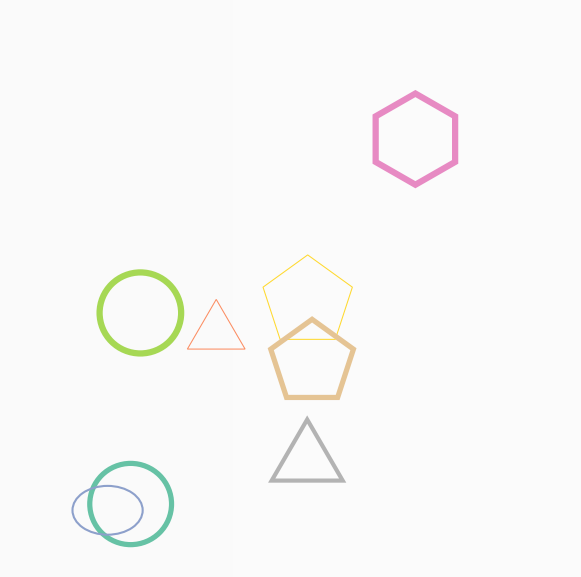[{"shape": "circle", "thickness": 2.5, "radius": 0.35, "center": [0.225, 0.126]}, {"shape": "triangle", "thickness": 0.5, "radius": 0.29, "center": [0.372, 0.423]}, {"shape": "oval", "thickness": 1, "radius": 0.3, "center": [0.185, 0.116]}, {"shape": "hexagon", "thickness": 3, "radius": 0.39, "center": [0.715, 0.758]}, {"shape": "circle", "thickness": 3, "radius": 0.35, "center": [0.241, 0.457]}, {"shape": "pentagon", "thickness": 0.5, "radius": 0.4, "center": [0.529, 0.477]}, {"shape": "pentagon", "thickness": 2.5, "radius": 0.37, "center": [0.537, 0.371]}, {"shape": "triangle", "thickness": 2, "radius": 0.35, "center": [0.528, 0.202]}]